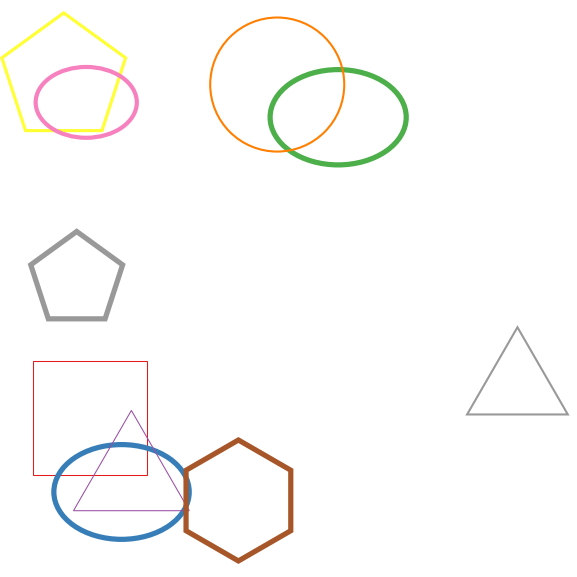[{"shape": "square", "thickness": 0.5, "radius": 0.49, "center": [0.156, 0.275]}, {"shape": "oval", "thickness": 2.5, "radius": 0.59, "center": [0.21, 0.147]}, {"shape": "oval", "thickness": 2.5, "radius": 0.59, "center": [0.586, 0.796]}, {"shape": "triangle", "thickness": 0.5, "radius": 0.58, "center": [0.228, 0.173]}, {"shape": "circle", "thickness": 1, "radius": 0.58, "center": [0.48, 0.853]}, {"shape": "pentagon", "thickness": 1.5, "radius": 0.56, "center": [0.11, 0.864]}, {"shape": "hexagon", "thickness": 2.5, "radius": 0.52, "center": [0.413, 0.132]}, {"shape": "oval", "thickness": 2, "radius": 0.44, "center": [0.149, 0.822]}, {"shape": "pentagon", "thickness": 2.5, "radius": 0.42, "center": [0.133, 0.515]}, {"shape": "triangle", "thickness": 1, "radius": 0.5, "center": [0.896, 0.332]}]